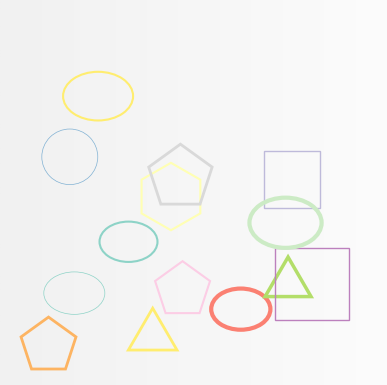[{"shape": "oval", "thickness": 1.5, "radius": 0.37, "center": [0.332, 0.372]}, {"shape": "oval", "thickness": 0.5, "radius": 0.39, "center": [0.192, 0.239]}, {"shape": "hexagon", "thickness": 1.5, "radius": 0.44, "center": [0.441, 0.49]}, {"shape": "square", "thickness": 1, "radius": 0.37, "center": [0.754, 0.534]}, {"shape": "oval", "thickness": 3, "radius": 0.38, "center": [0.621, 0.197]}, {"shape": "circle", "thickness": 0.5, "radius": 0.36, "center": [0.18, 0.593]}, {"shape": "pentagon", "thickness": 2, "radius": 0.37, "center": [0.125, 0.102]}, {"shape": "triangle", "thickness": 2.5, "radius": 0.34, "center": [0.743, 0.264]}, {"shape": "pentagon", "thickness": 1.5, "radius": 0.37, "center": [0.471, 0.247]}, {"shape": "pentagon", "thickness": 2, "radius": 0.43, "center": [0.466, 0.539]}, {"shape": "square", "thickness": 1, "radius": 0.47, "center": [0.805, 0.262]}, {"shape": "oval", "thickness": 3, "radius": 0.47, "center": [0.737, 0.421]}, {"shape": "oval", "thickness": 1.5, "radius": 0.45, "center": [0.253, 0.75]}, {"shape": "triangle", "thickness": 2, "radius": 0.36, "center": [0.394, 0.127]}]